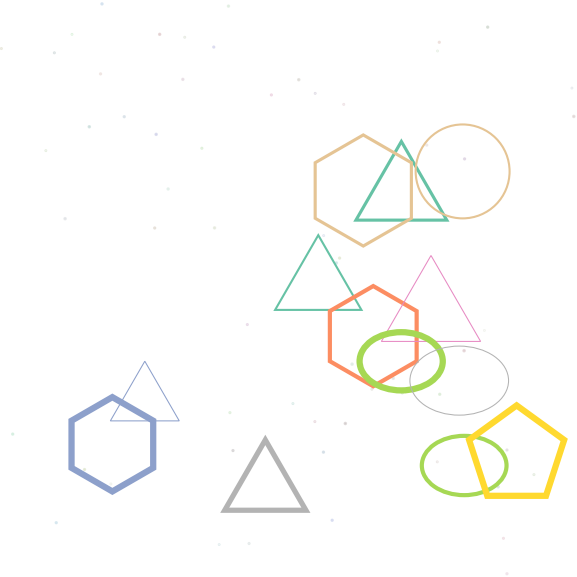[{"shape": "triangle", "thickness": 1.5, "radius": 0.45, "center": [0.695, 0.663]}, {"shape": "triangle", "thickness": 1, "radius": 0.43, "center": [0.551, 0.506]}, {"shape": "hexagon", "thickness": 2, "radius": 0.43, "center": [0.646, 0.417]}, {"shape": "triangle", "thickness": 0.5, "radius": 0.34, "center": [0.251, 0.305]}, {"shape": "hexagon", "thickness": 3, "radius": 0.41, "center": [0.195, 0.23]}, {"shape": "triangle", "thickness": 0.5, "radius": 0.5, "center": [0.746, 0.458]}, {"shape": "oval", "thickness": 2, "radius": 0.37, "center": [0.804, 0.193]}, {"shape": "oval", "thickness": 3, "radius": 0.36, "center": [0.695, 0.374]}, {"shape": "pentagon", "thickness": 3, "radius": 0.43, "center": [0.895, 0.211]}, {"shape": "hexagon", "thickness": 1.5, "radius": 0.48, "center": [0.629, 0.669]}, {"shape": "circle", "thickness": 1, "radius": 0.41, "center": [0.801, 0.702]}, {"shape": "oval", "thickness": 0.5, "radius": 0.43, "center": [0.795, 0.34]}, {"shape": "triangle", "thickness": 2.5, "radius": 0.41, "center": [0.459, 0.156]}]